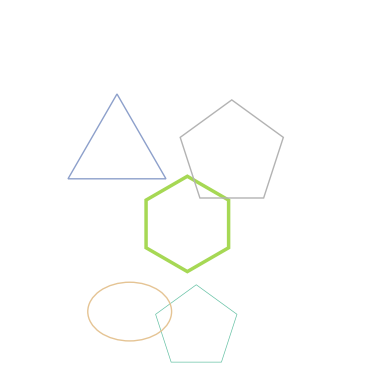[{"shape": "pentagon", "thickness": 0.5, "radius": 0.56, "center": [0.51, 0.149]}, {"shape": "triangle", "thickness": 1, "radius": 0.73, "center": [0.304, 0.609]}, {"shape": "hexagon", "thickness": 2.5, "radius": 0.62, "center": [0.487, 0.418]}, {"shape": "oval", "thickness": 1, "radius": 0.54, "center": [0.337, 0.191]}, {"shape": "pentagon", "thickness": 1, "radius": 0.7, "center": [0.602, 0.6]}]